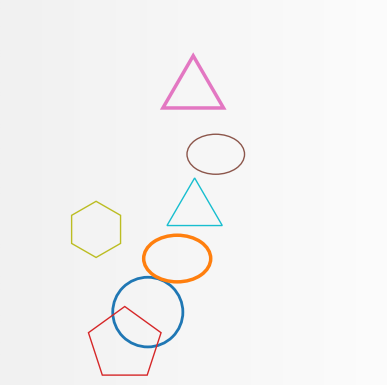[{"shape": "circle", "thickness": 2, "radius": 0.45, "center": [0.381, 0.189]}, {"shape": "oval", "thickness": 2.5, "radius": 0.43, "center": [0.457, 0.328]}, {"shape": "pentagon", "thickness": 1, "radius": 0.49, "center": [0.322, 0.105]}, {"shape": "oval", "thickness": 1, "radius": 0.37, "center": [0.557, 0.599]}, {"shape": "triangle", "thickness": 2.5, "radius": 0.45, "center": [0.499, 0.765]}, {"shape": "hexagon", "thickness": 1, "radius": 0.36, "center": [0.248, 0.404]}, {"shape": "triangle", "thickness": 1, "radius": 0.41, "center": [0.502, 0.455]}]